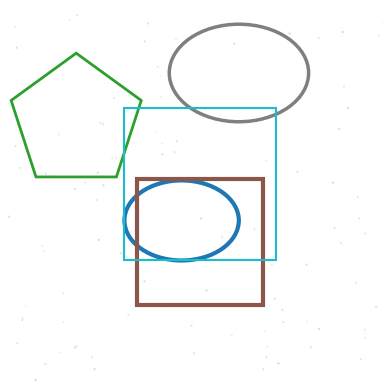[{"shape": "oval", "thickness": 3, "radius": 0.74, "center": [0.472, 0.427]}, {"shape": "pentagon", "thickness": 2, "radius": 0.89, "center": [0.198, 0.684]}, {"shape": "square", "thickness": 3, "radius": 0.82, "center": [0.52, 0.372]}, {"shape": "oval", "thickness": 2.5, "radius": 0.9, "center": [0.621, 0.81]}, {"shape": "square", "thickness": 1.5, "radius": 0.99, "center": [0.519, 0.521]}]